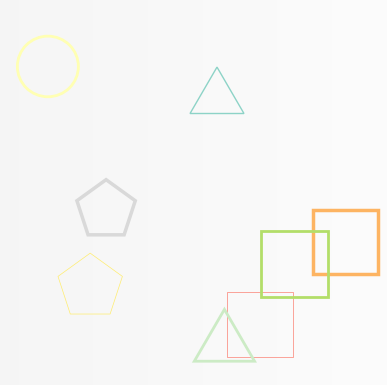[{"shape": "triangle", "thickness": 1, "radius": 0.4, "center": [0.56, 0.745]}, {"shape": "circle", "thickness": 2, "radius": 0.39, "center": [0.124, 0.827]}, {"shape": "square", "thickness": 0.5, "radius": 0.43, "center": [0.672, 0.157]}, {"shape": "square", "thickness": 2.5, "radius": 0.42, "center": [0.892, 0.372]}, {"shape": "square", "thickness": 2, "radius": 0.43, "center": [0.76, 0.313]}, {"shape": "pentagon", "thickness": 2.5, "radius": 0.4, "center": [0.274, 0.454]}, {"shape": "triangle", "thickness": 2, "radius": 0.45, "center": [0.579, 0.107]}, {"shape": "pentagon", "thickness": 0.5, "radius": 0.44, "center": [0.233, 0.255]}]